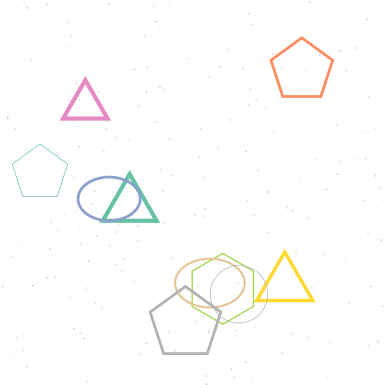[{"shape": "pentagon", "thickness": 0.5, "radius": 0.38, "center": [0.104, 0.551]}, {"shape": "triangle", "thickness": 3, "radius": 0.4, "center": [0.337, 0.467]}, {"shape": "pentagon", "thickness": 2, "radius": 0.42, "center": [0.784, 0.818]}, {"shape": "oval", "thickness": 2, "radius": 0.4, "center": [0.283, 0.483]}, {"shape": "triangle", "thickness": 3, "radius": 0.33, "center": [0.222, 0.725]}, {"shape": "hexagon", "thickness": 1, "radius": 0.46, "center": [0.579, 0.25]}, {"shape": "triangle", "thickness": 2.5, "radius": 0.42, "center": [0.74, 0.262]}, {"shape": "oval", "thickness": 1.5, "radius": 0.45, "center": [0.545, 0.265]}, {"shape": "pentagon", "thickness": 2, "radius": 0.48, "center": [0.482, 0.16]}, {"shape": "circle", "thickness": 0.5, "radius": 0.37, "center": [0.621, 0.236]}]